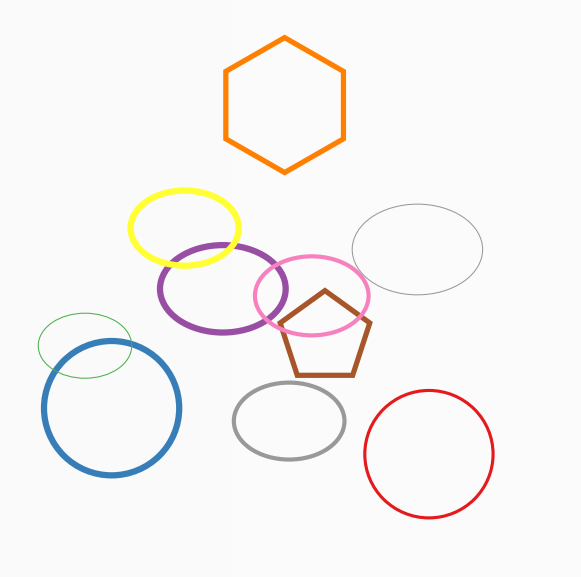[{"shape": "circle", "thickness": 1.5, "radius": 0.55, "center": [0.738, 0.213]}, {"shape": "circle", "thickness": 3, "radius": 0.58, "center": [0.192, 0.292]}, {"shape": "oval", "thickness": 0.5, "radius": 0.4, "center": [0.146, 0.4]}, {"shape": "oval", "thickness": 3, "radius": 0.54, "center": [0.383, 0.499]}, {"shape": "hexagon", "thickness": 2.5, "radius": 0.58, "center": [0.49, 0.817]}, {"shape": "oval", "thickness": 3, "radius": 0.47, "center": [0.318, 0.604]}, {"shape": "pentagon", "thickness": 2.5, "radius": 0.41, "center": [0.559, 0.415]}, {"shape": "oval", "thickness": 2, "radius": 0.49, "center": [0.536, 0.487]}, {"shape": "oval", "thickness": 2, "radius": 0.48, "center": [0.497, 0.27]}, {"shape": "oval", "thickness": 0.5, "radius": 0.56, "center": [0.718, 0.567]}]